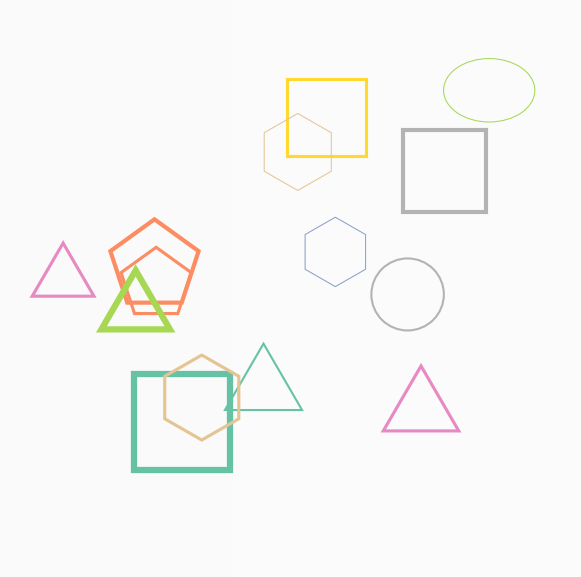[{"shape": "triangle", "thickness": 1, "radius": 0.38, "center": [0.453, 0.327]}, {"shape": "square", "thickness": 3, "radius": 0.41, "center": [0.314, 0.268]}, {"shape": "pentagon", "thickness": 1.5, "radius": 0.32, "center": [0.269, 0.507]}, {"shape": "pentagon", "thickness": 2, "radius": 0.4, "center": [0.266, 0.54]}, {"shape": "hexagon", "thickness": 0.5, "radius": 0.3, "center": [0.577, 0.563]}, {"shape": "triangle", "thickness": 1.5, "radius": 0.31, "center": [0.109, 0.517]}, {"shape": "triangle", "thickness": 1.5, "radius": 0.37, "center": [0.724, 0.29]}, {"shape": "triangle", "thickness": 3, "radius": 0.34, "center": [0.233, 0.463]}, {"shape": "oval", "thickness": 0.5, "radius": 0.39, "center": [0.842, 0.843]}, {"shape": "square", "thickness": 1.5, "radius": 0.34, "center": [0.562, 0.796]}, {"shape": "hexagon", "thickness": 0.5, "radius": 0.33, "center": [0.512, 0.736]}, {"shape": "hexagon", "thickness": 1.5, "radius": 0.37, "center": [0.347, 0.311]}, {"shape": "circle", "thickness": 1, "radius": 0.31, "center": [0.701, 0.489]}, {"shape": "square", "thickness": 2, "radius": 0.36, "center": [0.765, 0.702]}]